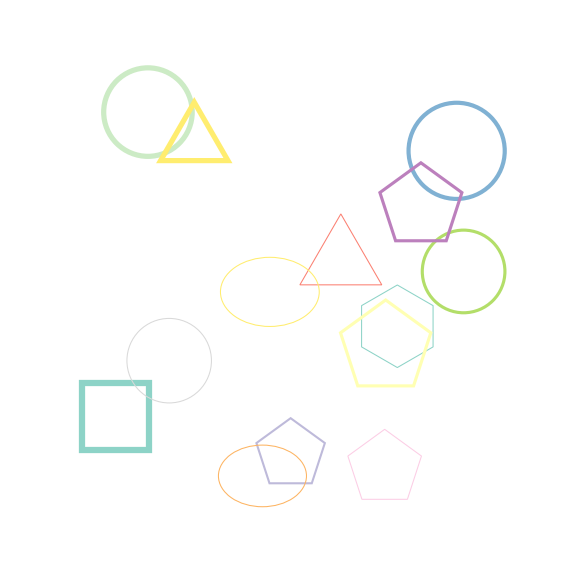[{"shape": "hexagon", "thickness": 0.5, "radius": 0.36, "center": [0.688, 0.434]}, {"shape": "square", "thickness": 3, "radius": 0.29, "center": [0.2, 0.278]}, {"shape": "pentagon", "thickness": 1.5, "radius": 0.41, "center": [0.668, 0.397]}, {"shape": "pentagon", "thickness": 1, "radius": 0.31, "center": [0.503, 0.213]}, {"shape": "triangle", "thickness": 0.5, "radius": 0.41, "center": [0.59, 0.547]}, {"shape": "circle", "thickness": 2, "radius": 0.42, "center": [0.791, 0.738]}, {"shape": "oval", "thickness": 0.5, "radius": 0.38, "center": [0.454, 0.175]}, {"shape": "circle", "thickness": 1.5, "radius": 0.36, "center": [0.803, 0.529]}, {"shape": "pentagon", "thickness": 0.5, "radius": 0.33, "center": [0.666, 0.189]}, {"shape": "circle", "thickness": 0.5, "radius": 0.37, "center": [0.293, 0.375]}, {"shape": "pentagon", "thickness": 1.5, "radius": 0.37, "center": [0.729, 0.643]}, {"shape": "circle", "thickness": 2.5, "radius": 0.38, "center": [0.256, 0.805]}, {"shape": "triangle", "thickness": 2.5, "radius": 0.34, "center": [0.336, 0.755]}, {"shape": "oval", "thickness": 0.5, "radius": 0.43, "center": [0.467, 0.494]}]